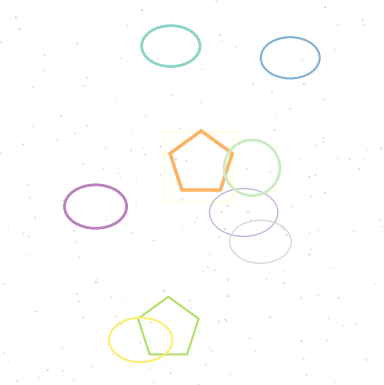[{"shape": "oval", "thickness": 2, "radius": 0.38, "center": [0.444, 0.88]}, {"shape": "square", "thickness": 0.5, "radius": 0.45, "center": [0.516, 0.568]}, {"shape": "oval", "thickness": 1, "radius": 0.44, "center": [0.633, 0.448]}, {"shape": "oval", "thickness": 1.5, "radius": 0.38, "center": [0.754, 0.85]}, {"shape": "pentagon", "thickness": 2.5, "radius": 0.42, "center": [0.522, 0.575]}, {"shape": "pentagon", "thickness": 1.5, "radius": 0.41, "center": [0.437, 0.146]}, {"shape": "oval", "thickness": 1, "radius": 0.4, "center": [0.677, 0.372]}, {"shape": "oval", "thickness": 2, "radius": 0.4, "center": [0.248, 0.463]}, {"shape": "circle", "thickness": 2, "radius": 0.36, "center": [0.655, 0.564]}, {"shape": "oval", "thickness": 1.5, "radius": 0.41, "center": [0.365, 0.117]}]